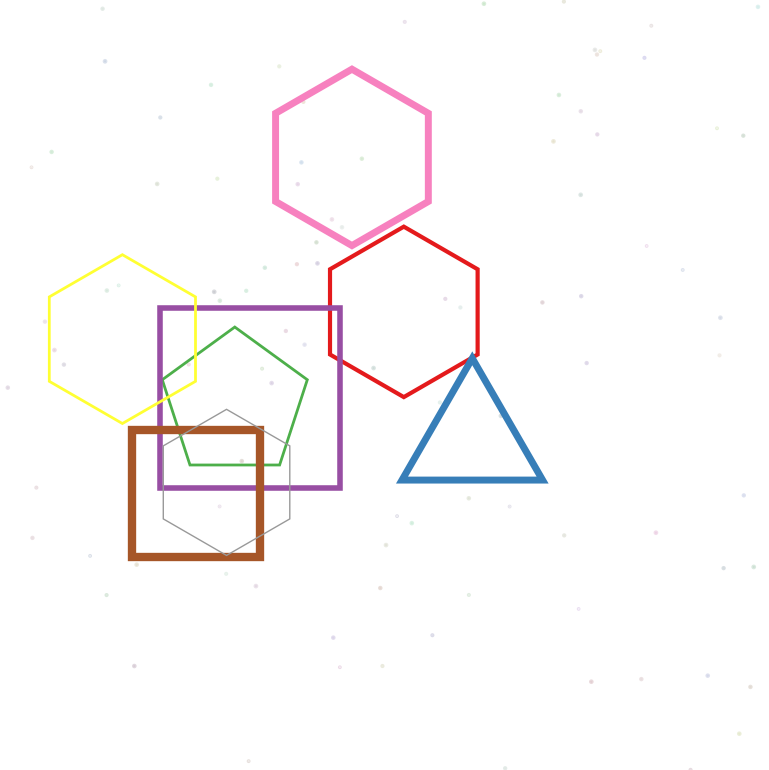[{"shape": "hexagon", "thickness": 1.5, "radius": 0.55, "center": [0.524, 0.595]}, {"shape": "triangle", "thickness": 2.5, "radius": 0.53, "center": [0.613, 0.429]}, {"shape": "pentagon", "thickness": 1, "radius": 0.5, "center": [0.305, 0.476]}, {"shape": "square", "thickness": 2, "radius": 0.58, "center": [0.325, 0.483]}, {"shape": "hexagon", "thickness": 1, "radius": 0.55, "center": [0.159, 0.56]}, {"shape": "square", "thickness": 3, "radius": 0.41, "center": [0.254, 0.359]}, {"shape": "hexagon", "thickness": 2.5, "radius": 0.57, "center": [0.457, 0.796]}, {"shape": "hexagon", "thickness": 0.5, "radius": 0.47, "center": [0.294, 0.374]}]